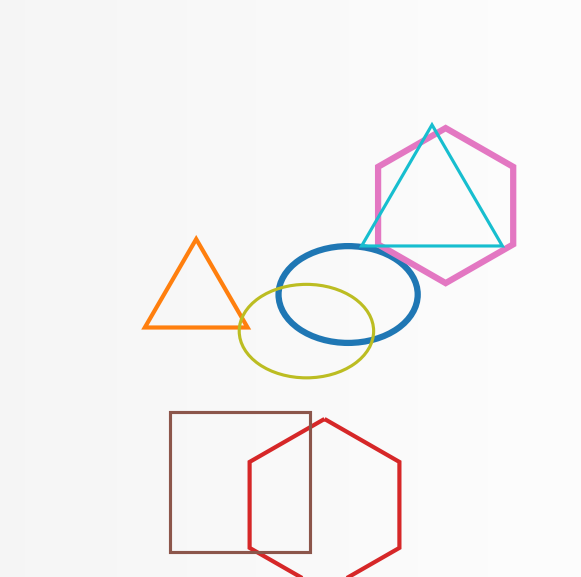[{"shape": "oval", "thickness": 3, "radius": 0.6, "center": [0.599, 0.489]}, {"shape": "triangle", "thickness": 2, "radius": 0.51, "center": [0.338, 0.483]}, {"shape": "hexagon", "thickness": 2, "radius": 0.74, "center": [0.558, 0.125]}, {"shape": "square", "thickness": 1.5, "radius": 0.6, "center": [0.413, 0.164]}, {"shape": "hexagon", "thickness": 3, "radius": 0.67, "center": [0.767, 0.643]}, {"shape": "oval", "thickness": 1.5, "radius": 0.58, "center": [0.527, 0.426]}, {"shape": "triangle", "thickness": 1.5, "radius": 0.7, "center": [0.743, 0.643]}]